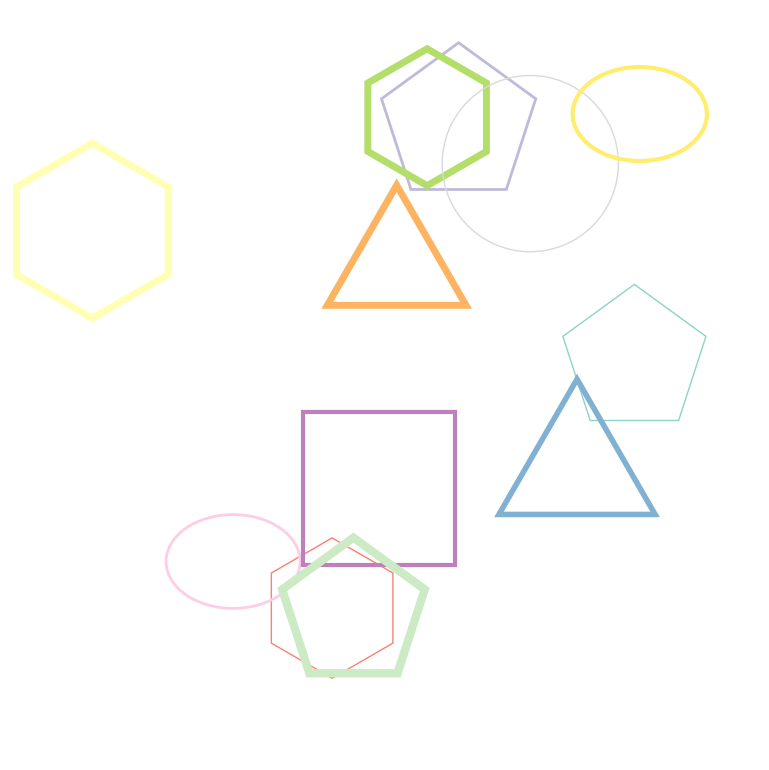[{"shape": "pentagon", "thickness": 0.5, "radius": 0.49, "center": [0.824, 0.533]}, {"shape": "hexagon", "thickness": 2.5, "radius": 0.57, "center": [0.12, 0.7]}, {"shape": "pentagon", "thickness": 1, "radius": 0.53, "center": [0.596, 0.839]}, {"shape": "hexagon", "thickness": 0.5, "radius": 0.46, "center": [0.431, 0.21]}, {"shape": "triangle", "thickness": 2, "radius": 0.59, "center": [0.749, 0.39]}, {"shape": "triangle", "thickness": 2.5, "radius": 0.52, "center": [0.515, 0.655]}, {"shape": "hexagon", "thickness": 2.5, "radius": 0.44, "center": [0.555, 0.848]}, {"shape": "oval", "thickness": 1, "radius": 0.44, "center": [0.303, 0.271]}, {"shape": "circle", "thickness": 0.5, "radius": 0.57, "center": [0.689, 0.788]}, {"shape": "square", "thickness": 1.5, "radius": 0.5, "center": [0.492, 0.366]}, {"shape": "pentagon", "thickness": 3, "radius": 0.49, "center": [0.459, 0.204]}, {"shape": "oval", "thickness": 1.5, "radius": 0.44, "center": [0.831, 0.852]}]